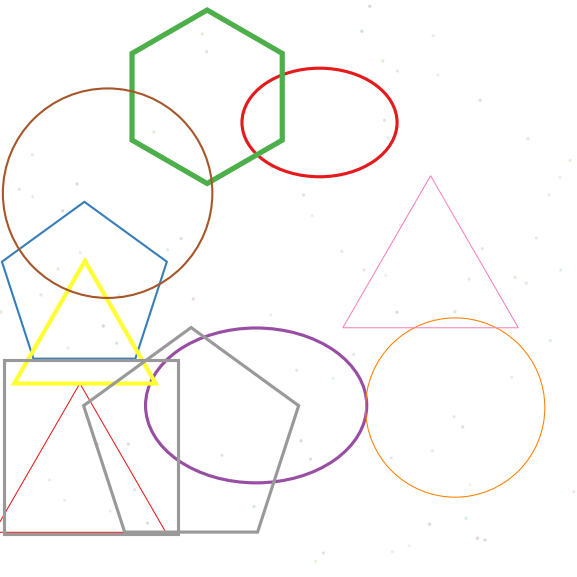[{"shape": "triangle", "thickness": 0.5, "radius": 0.86, "center": [0.138, 0.163]}, {"shape": "oval", "thickness": 1.5, "radius": 0.67, "center": [0.553, 0.787]}, {"shape": "pentagon", "thickness": 1, "radius": 0.75, "center": [0.146, 0.5]}, {"shape": "hexagon", "thickness": 2.5, "radius": 0.75, "center": [0.359, 0.832]}, {"shape": "oval", "thickness": 1.5, "radius": 0.96, "center": [0.444, 0.297]}, {"shape": "circle", "thickness": 0.5, "radius": 0.78, "center": [0.788, 0.293]}, {"shape": "triangle", "thickness": 2, "radius": 0.71, "center": [0.147, 0.406]}, {"shape": "circle", "thickness": 1, "radius": 0.91, "center": [0.186, 0.665]}, {"shape": "triangle", "thickness": 0.5, "radius": 0.88, "center": [0.746, 0.519]}, {"shape": "square", "thickness": 1.5, "radius": 0.75, "center": [0.158, 0.224]}, {"shape": "pentagon", "thickness": 1.5, "radius": 0.98, "center": [0.331, 0.236]}]